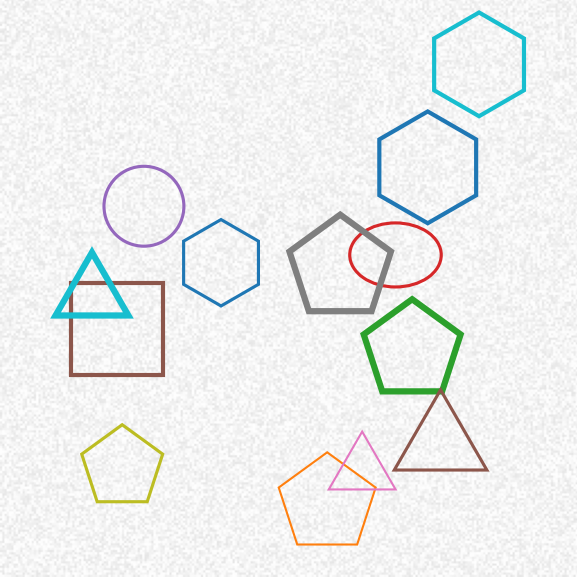[{"shape": "hexagon", "thickness": 2, "radius": 0.48, "center": [0.741, 0.709]}, {"shape": "hexagon", "thickness": 1.5, "radius": 0.37, "center": [0.383, 0.544]}, {"shape": "pentagon", "thickness": 1, "radius": 0.44, "center": [0.567, 0.128]}, {"shape": "pentagon", "thickness": 3, "radius": 0.44, "center": [0.714, 0.393]}, {"shape": "oval", "thickness": 1.5, "radius": 0.4, "center": [0.685, 0.558]}, {"shape": "circle", "thickness": 1.5, "radius": 0.35, "center": [0.249, 0.642]}, {"shape": "triangle", "thickness": 1.5, "radius": 0.46, "center": [0.763, 0.232]}, {"shape": "square", "thickness": 2, "radius": 0.4, "center": [0.202, 0.429]}, {"shape": "triangle", "thickness": 1, "radius": 0.33, "center": [0.627, 0.185]}, {"shape": "pentagon", "thickness": 3, "radius": 0.46, "center": [0.589, 0.535]}, {"shape": "pentagon", "thickness": 1.5, "radius": 0.37, "center": [0.212, 0.19]}, {"shape": "hexagon", "thickness": 2, "radius": 0.45, "center": [0.83, 0.888]}, {"shape": "triangle", "thickness": 3, "radius": 0.36, "center": [0.159, 0.489]}]